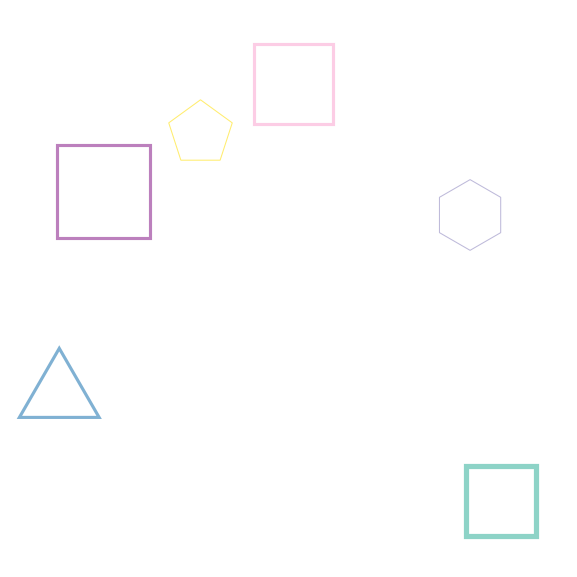[{"shape": "square", "thickness": 2.5, "radius": 0.3, "center": [0.868, 0.131]}, {"shape": "hexagon", "thickness": 0.5, "radius": 0.31, "center": [0.814, 0.627]}, {"shape": "triangle", "thickness": 1.5, "radius": 0.4, "center": [0.103, 0.316]}, {"shape": "square", "thickness": 1.5, "radius": 0.34, "center": [0.508, 0.854]}, {"shape": "square", "thickness": 1.5, "radius": 0.4, "center": [0.18, 0.668]}, {"shape": "pentagon", "thickness": 0.5, "radius": 0.29, "center": [0.347, 0.769]}]